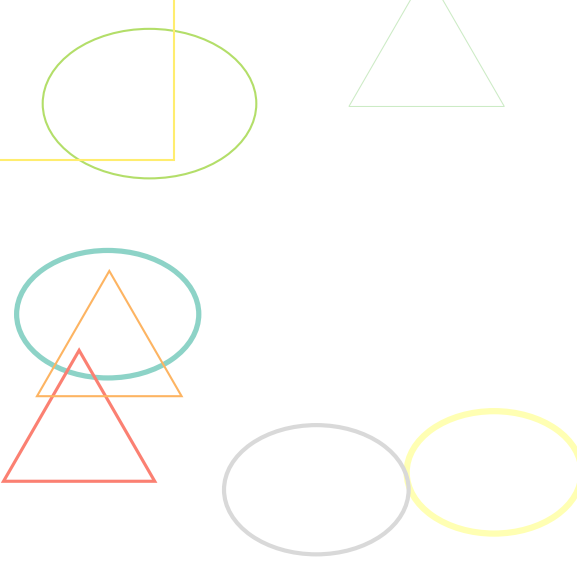[{"shape": "oval", "thickness": 2.5, "radius": 0.79, "center": [0.186, 0.455]}, {"shape": "oval", "thickness": 3, "radius": 0.76, "center": [0.856, 0.181]}, {"shape": "triangle", "thickness": 1.5, "radius": 0.76, "center": [0.137, 0.241]}, {"shape": "triangle", "thickness": 1, "radius": 0.72, "center": [0.189, 0.385]}, {"shape": "oval", "thickness": 1, "radius": 0.92, "center": [0.259, 0.82]}, {"shape": "oval", "thickness": 2, "radius": 0.8, "center": [0.548, 0.151]}, {"shape": "triangle", "thickness": 0.5, "radius": 0.78, "center": [0.739, 0.892]}, {"shape": "square", "thickness": 1, "radius": 0.85, "center": [0.132, 0.892]}]